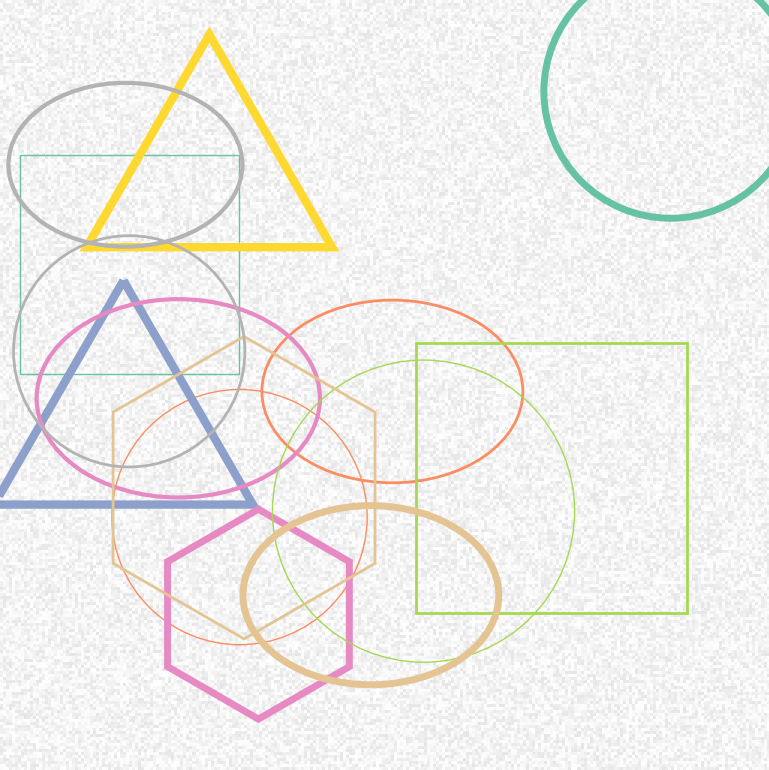[{"shape": "circle", "thickness": 2.5, "radius": 0.82, "center": [0.871, 0.881]}, {"shape": "square", "thickness": 0.5, "radius": 0.71, "center": [0.168, 0.656]}, {"shape": "circle", "thickness": 0.5, "radius": 0.83, "center": [0.311, 0.328]}, {"shape": "oval", "thickness": 1, "radius": 0.85, "center": [0.51, 0.492]}, {"shape": "triangle", "thickness": 3, "radius": 0.97, "center": [0.16, 0.442]}, {"shape": "hexagon", "thickness": 2.5, "radius": 0.68, "center": [0.336, 0.202]}, {"shape": "oval", "thickness": 1.5, "radius": 0.92, "center": [0.232, 0.483]}, {"shape": "square", "thickness": 1, "radius": 0.88, "center": [0.716, 0.379]}, {"shape": "circle", "thickness": 0.5, "radius": 0.98, "center": [0.55, 0.336]}, {"shape": "triangle", "thickness": 3, "radius": 0.92, "center": [0.272, 0.771]}, {"shape": "oval", "thickness": 2.5, "radius": 0.83, "center": [0.482, 0.227]}, {"shape": "hexagon", "thickness": 1, "radius": 0.98, "center": [0.317, 0.367]}, {"shape": "circle", "thickness": 1, "radius": 0.75, "center": [0.168, 0.544]}, {"shape": "oval", "thickness": 1.5, "radius": 0.76, "center": [0.163, 0.786]}]